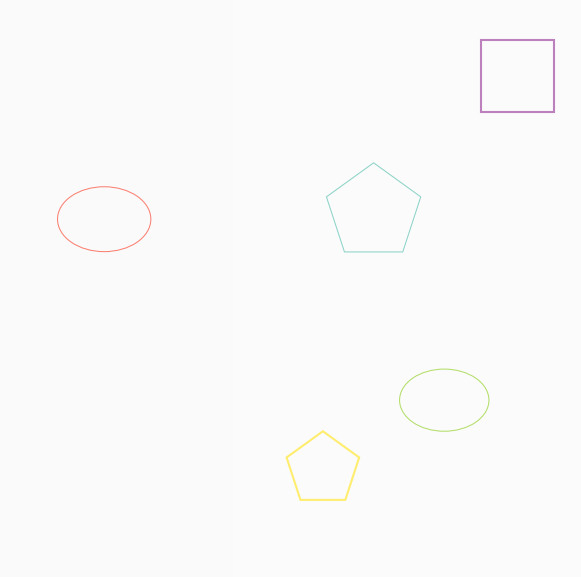[{"shape": "pentagon", "thickness": 0.5, "radius": 0.43, "center": [0.643, 0.632]}, {"shape": "oval", "thickness": 0.5, "radius": 0.4, "center": [0.179, 0.62]}, {"shape": "oval", "thickness": 0.5, "radius": 0.38, "center": [0.764, 0.306]}, {"shape": "square", "thickness": 1, "radius": 0.31, "center": [0.89, 0.868]}, {"shape": "pentagon", "thickness": 1, "radius": 0.33, "center": [0.556, 0.187]}]